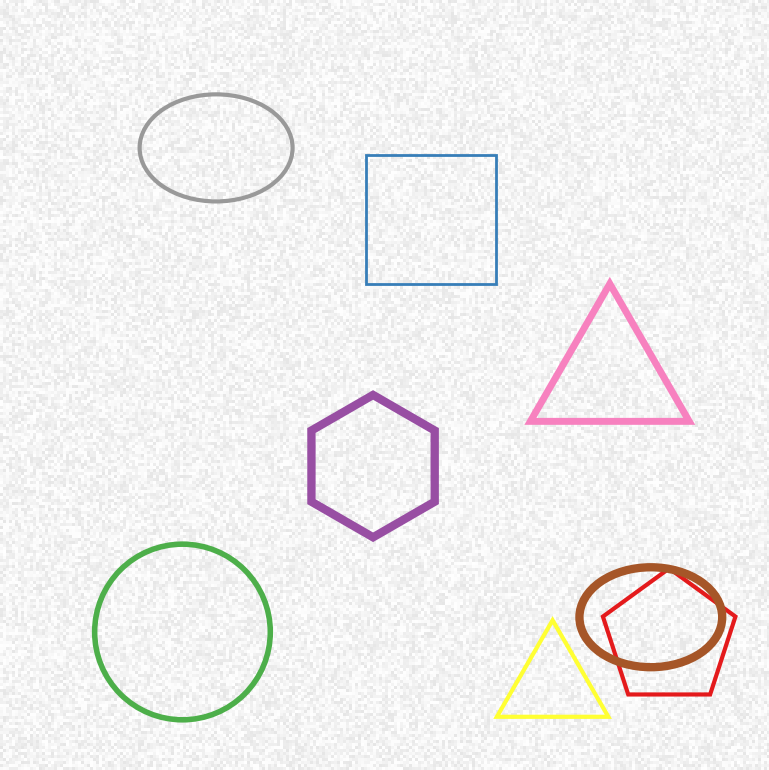[{"shape": "pentagon", "thickness": 1.5, "radius": 0.45, "center": [0.869, 0.171]}, {"shape": "square", "thickness": 1, "radius": 0.42, "center": [0.56, 0.715]}, {"shape": "circle", "thickness": 2, "radius": 0.57, "center": [0.237, 0.179]}, {"shape": "hexagon", "thickness": 3, "radius": 0.46, "center": [0.485, 0.395]}, {"shape": "triangle", "thickness": 1.5, "radius": 0.42, "center": [0.718, 0.111]}, {"shape": "oval", "thickness": 3, "radius": 0.46, "center": [0.845, 0.198]}, {"shape": "triangle", "thickness": 2.5, "radius": 0.6, "center": [0.792, 0.512]}, {"shape": "oval", "thickness": 1.5, "radius": 0.5, "center": [0.281, 0.808]}]